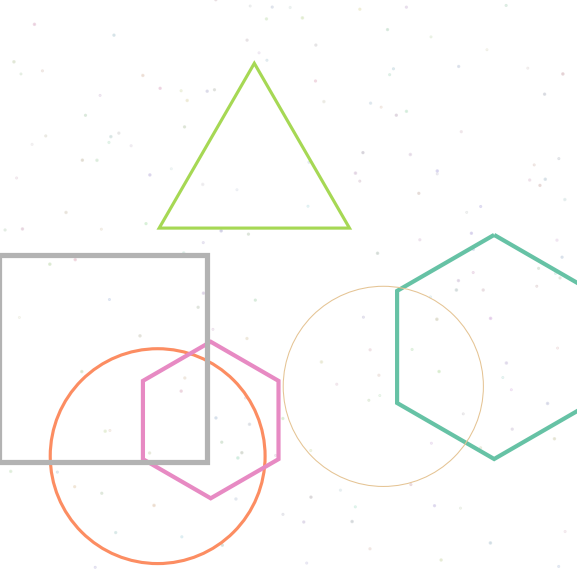[{"shape": "hexagon", "thickness": 2, "radius": 0.97, "center": [0.856, 0.398]}, {"shape": "circle", "thickness": 1.5, "radius": 0.93, "center": [0.273, 0.209]}, {"shape": "hexagon", "thickness": 2, "radius": 0.68, "center": [0.365, 0.272]}, {"shape": "triangle", "thickness": 1.5, "radius": 0.95, "center": [0.44, 0.699]}, {"shape": "circle", "thickness": 0.5, "radius": 0.87, "center": [0.664, 0.33]}, {"shape": "square", "thickness": 2.5, "radius": 0.9, "center": [0.178, 0.378]}]